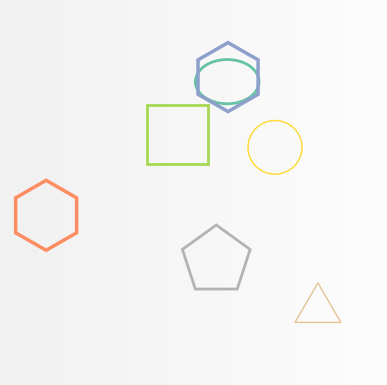[{"shape": "oval", "thickness": 2, "radius": 0.41, "center": [0.586, 0.788]}, {"shape": "hexagon", "thickness": 2.5, "radius": 0.45, "center": [0.119, 0.441]}, {"shape": "hexagon", "thickness": 2.5, "radius": 0.45, "center": [0.589, 0.8]}, {"shape": "square", "thickness": 2, "radius": 0.39, "center": [0.458, 0.65]}, {"shape": "circle", "thickness": 1, "radius": 0.35, "center": [0.71, 0.617]}, {"shape": "triangle", "thickness": 1, "radius": 0.34, "center": [0.82, 0.197]}, {"shape": "pentagon", "thickness": 2, "radius": 0.46, "center": [0.558, 0.324]}]